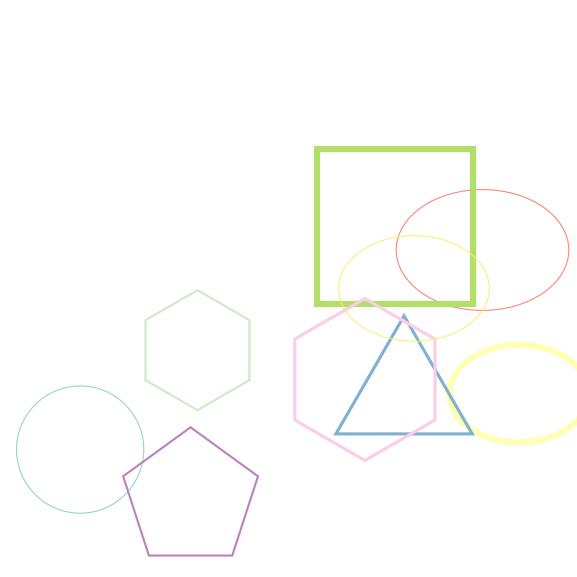[{"shape": "circle", "thickness": 0.5, "radius": 0.55, "center": [0.139, 0.221]}, {"shape": "oval", "thickness": 3, "radius": 0.6, "center": [0.899, 0.318]}, {"shape": "oval", "thickness": 0.5, "radius": 0.75, "center": [0.836, 0.566]}, {"shape": "triangle", "thickness": 1.5, "radius": 0.68, "center": [0.7, 0.316]}, {"shape": "square", "thickness": 3, "radius": 0.67, "center": [0.684, 0.607]}, {"shape": "hexagon", "thickness": 1.5, "radius": 0.7, "center": [0.632, 0.342]}, {"shape": "pentagon", "thickness": 1, "radius": 0.61, "center": [0.33, 0.136]}, {"shape": "hexagon", "thickness": 1, "radius": 0.52, "center": [0.342, 0.393]}, {"shape": "oval", "thickness": 0.5, "radius": 0.65, "center": [0.717, 0.5]}]